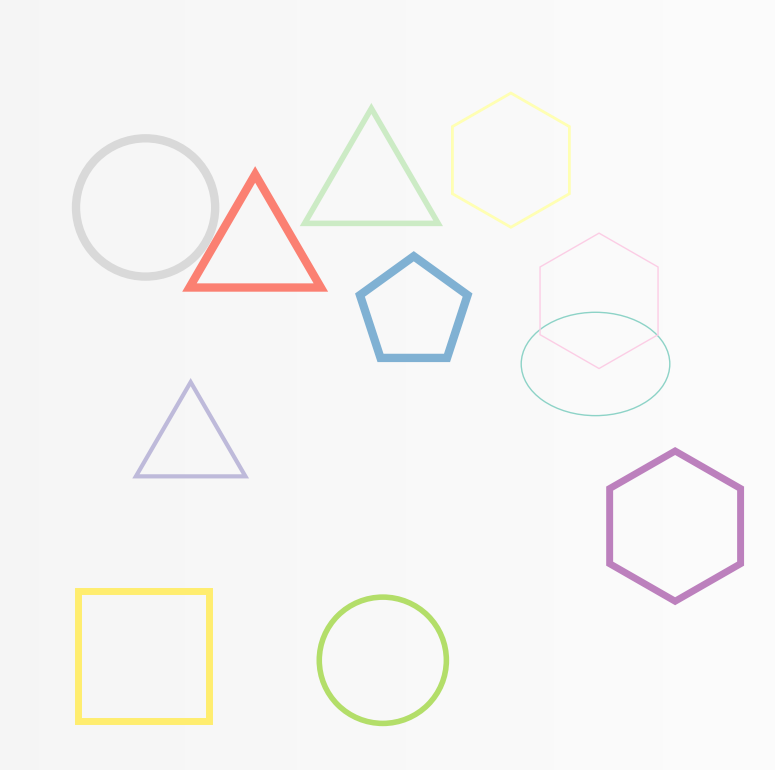[{"shape": "oval", "thickness": 0.5, "radius": 0.48, "center": [0.768, 0.527]}, {"shape": "hexagon", "thickness": 1, "radius": 0.44, "center": [0.659, 0.792]}, {"shape": "triangle", "thickness": 1.5, "radius": 0.41, "center": [0.246, 0.422]}, {"shape": "triangle", "thickness": 3, "radius": 0.49, "center": [0.329, 0.676]}, {"shape": "pentagon", "thickness": 3, "radius": 0.36, "center": [0.534, 0.594]}, {"shape": "circle", "thickness": 2, "radius": 0.41, "center": [0.494, 0.143]}, {"shape": "hexagon", "thickness": 0.5, "radius": 0.44, "center": [0.773, 0.609]}, {"shape": "circle", "thickness": 3, "radius": 0.45, "center": [0.188, 0.731]}, {"shape": "hexagon", "thickness": 2.5, "radius": 0.49, "center": [0.871, 0.317]}, {"shape": "triangle", "thickness": 2, "radius": 0.5, "center": [0.479, 0.76]}, {"shape": "square", "thickness": 2.5, "radius": 0.42, "center": [0.186, 0.148]}]